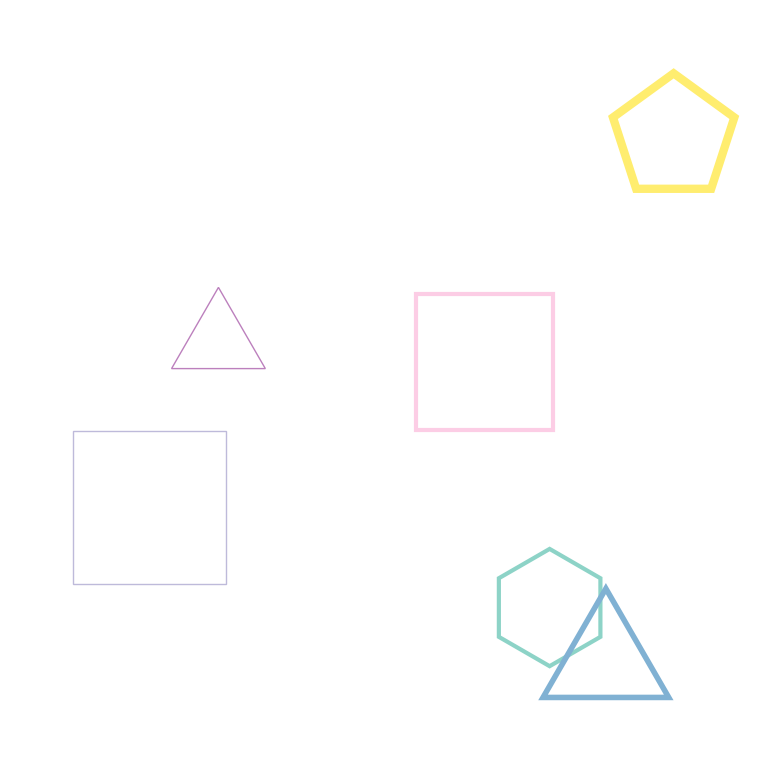[{"shape": "hexagon", "thickness": 1.5, "radius": 0.38, "center": [0.714, 0.211]}, {"shape": "square", "thickness": 0.5, "radius": 0.5, "center": [0.195, 0.341]}, {"shape": "triangle", "thickness": 2, "radius": 0.47, "center": [0.787, 0.141]}, {"shape": "square", "thickness": 1.5, "radius": 0.44, "center": [0.629, 0.53]}, {"shape": "triangle", "thickness": 0.5, "radius": 0.35, "center": [0.284, 0.556]}, {"shape": "pentagon", "thickness": 3, "radius": 0.41, "center": [0.875, 0.822]}]